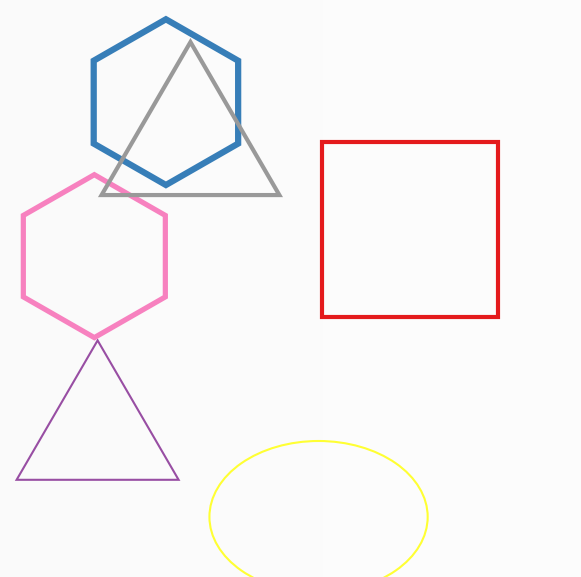[{"shape": "square", "thickness": 2, "radius": 0.76, "center": [0.706, 0.602]}, {"shape": "hexagon", "thickness": 3, "radius": 0.72, "center": [0.285, 0.822]}, {"shape": "triangle", "thickness": 1, "radius": 0.8, "center": [0.168, 0.249]}, {"shape": "oval", "thickness": 1, "radius": 0.94, "center": [0.548, 0.104]}, {"shape": "hexagon", "thickness": 2.5, "radius": 0.71, "center": [0.162, 0.556]}, {"shape": "triangle", "thickness": 2, "radius": 0.88, "center": [0.328, 0.75]}]